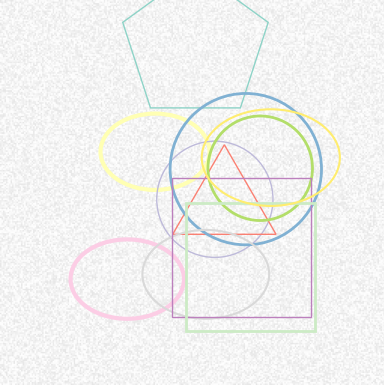[{"shape": "pentagon", "thickness": 1, "radius": 0.99, "center": [0.508, 0.88]}, {"shape": "oval", "thickness": 3, "radius": 0.71, "center": [0.403, 0.606]}, {"shape": "circle", "thickness": 1, "radius": 0.75, "center": [0.558, 0.482]}, {"shape": "triangle", "thickness": 1, "radius": 0.78, "center": [0.583, 0.469]}, {"shape": "circle", "thickness": 2, "radius": 0.98, "center": [0.638, 0.561]}, {"shape": "circle", "thickness": 2, "radius": 0.68, "center": [0.676, 0.563]}, {"shape": "oval", "thickness": 3, "radius": 0.74, "center": [0.33, 0.275]}, {"shape": "oval", "thickness": 1.5, "radius": 0.82, "center": [0.535, 0.287]}, {"shape": "square", "thickness": 1, "radius": 0.9, "center": [0.626, 0.358]}, {"shape": "square", "thickness": 2, "radius": 0.84, "center": [0.65, 0.307]}, {"shape": "oval", "thickness": 1.5, "radius": 0.9, "center": [0.703, 0.591]}]